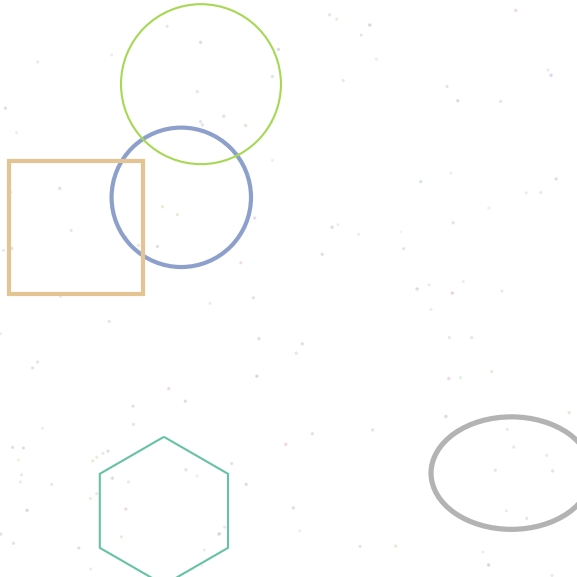[{"shape": "hexagon", "thickness": 1, "radius": 0.64, "center": [0.284, 0.115]}, {"shape": "circle", "thickness": 2, "radius": 0.6, "center": [0.314, 0.657]}, {"shape": "circle", "thickness": 1, "radius": 0.69, "center": [0.348, 0.853]}, {"shape": "square", "thickness": 2, "radius": 0.58, "center": [0.132, 0.605]}, {"shape": "oval", "thickness": 2.5, "radius": 0.7, "center": [0.886, 0.18]}]